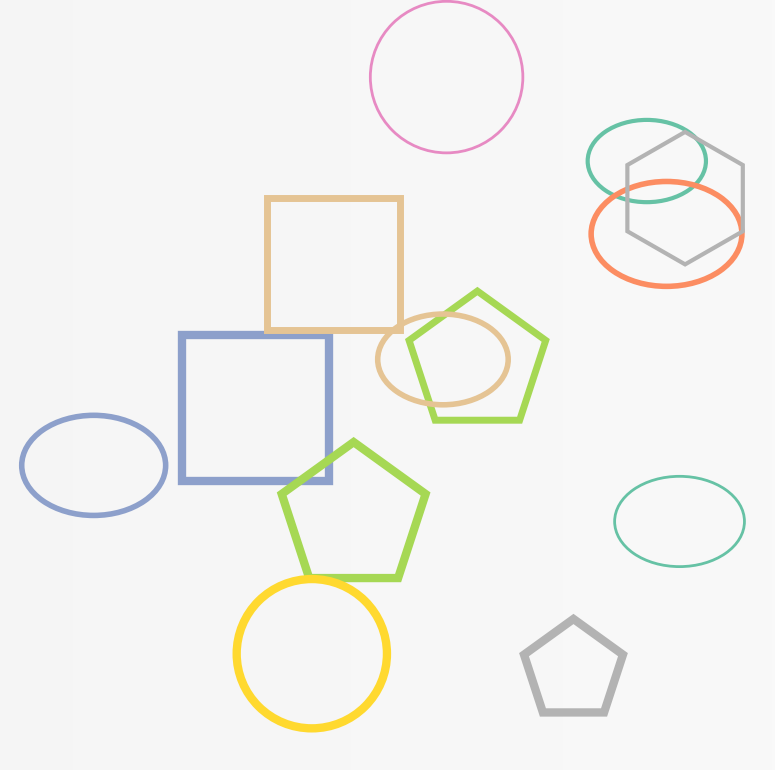[{"shape": "oval", "thickness": 1, "radius": 0.42, "center": [0.877, 0.323]}, {"shape": "oval", "thickness": 1.5, "radius": 0.38, "center": [0.835, 0.791]}, {"shape": "oval", "thickness": 2, "radius": 0.49, "center": [0.86, 0.696]}, {"shape": "oval", "thickness": 2, "radius": 0.46, "center": [0.121, 0.396]}, {"shape": "square", "thickness": 3, "radius": 0.47, "center": [0.329, 0.47]}, {"shape": "circle", "thickness": 1, "radius": 0.49, "center": [0.576, 0.9]}, {"shape": "pentagon", "thickness": 3, "radius": 0.49, "center": [0.456, 0.328]}, {"shape": "pentagon", "thickness": 2.5, "radius": 0.46, "center": [0.616, 0.529]}, {"shape": "circle", "thickness": 3, "radius": 0.48, "center": [0.402, 0.151]}, {"shape": "square", "thickness": 2.5, "radius": 0.43, "center": [0.431, 0.657]}, {"shape": "oval", "thickness": 2, "radius": 0.42, "center": [0.572, 0.533]}, {"shape": "hexagon", "thickness": 1.5, "radius": 0.43, "center": [0.884, 0.743]}, {"shape": "pentagon", "thickness": 3, "radius": 0.34, "center": [0.74, 0.129]}]